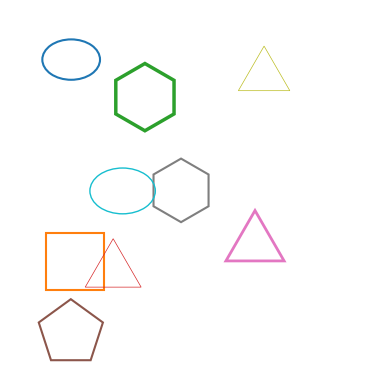[{"shape": "oval", "thickness": 1.5, "radius": 0.37, "center": [0.185, 0.845]}, {"shape": "square", "thickness": 1.5, "radius": 0.37, "center": [0.195, 0.321]}, {"shape": "hexagon", "thickness": 2.5, "radius": 0.44, "center": [0.376, 0.748]}, {"shape": "triangle", "thickness": 0.5, "radius": 0.42, "center": [0.294, 0.296]}, {"shape": "pentagon", "thickness": 1.5, "radius": 0.44, "center": [0.184, 0.135]}, {"shape": "triangle", "thickness": 2, "radius": 0.44, "center": [0.662, 0.366]}, {"shape": "hexagon", "thickness": 1.5, "radius": 0.41, "center": [0.47, 0.506]}, {"shape": "triangle", "thickness": 0.5, "radius": 0.39, "center": [0.686, 0.803]}, {"shape": "oval", "thickness": 1, "radius": 0.42, "center": [0.318, 0.504]}]